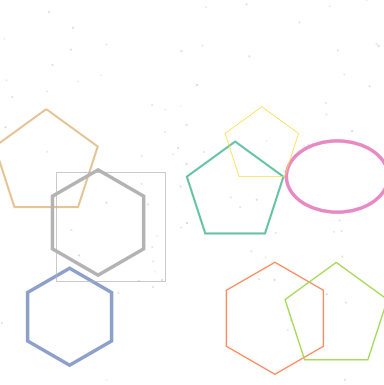[{"shape": "pentagon", "thickness": 1.5, "radius": 0.66, "center": [0.611, 0.5]}, {"shape": "hexagon", "thickness": 1, "radius": 0.73, "center": [0.714, 0.173]}, {"shape": "hexagon", "thickness": 2.5, "radius": 0.63, "center": [0.181, 0.177]}, {"shape": "oval", "thickness": 2.5, "radius": 0.66, "center": [0.876, 0.541]}, {"shape": "pentagon", "thickness": 1, "radius": 0.7, "center": [0.873, 0.179]}, {"shape": "pentagon", "thickness": 0.5, "radius": 0.5, "center": [0.68, 0.622]}, {"shape": "pentagon", "thickness": 1.5, "radius": 0.7, "center": [0.12, 0.576]}, {"shape": "hexagon", "thickness": 2.5, "radius": 0.68, "center": [0.255, 0.422]}, {"shape": "square", "thickness": 0.5, "radius": 0.71, "center": [0.288, 0.413]}]